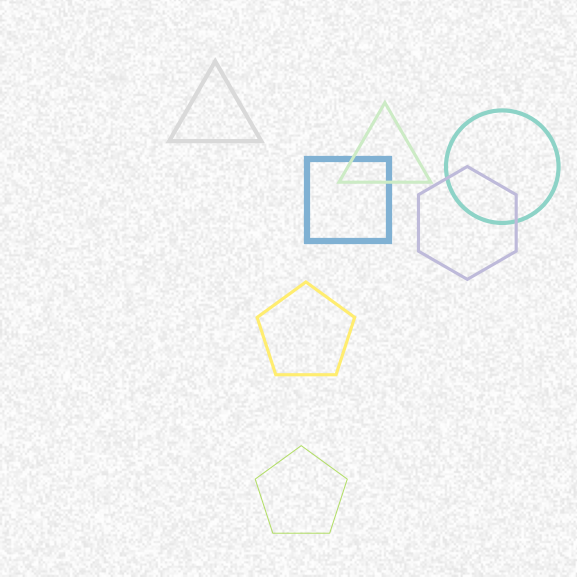[{"shape": "circle", "thickness": 2, "radius": 0.49, "center": [0.87, 0.711]}, {"shape": "hexagon", "thickness": 1.5, "radius": 0.49, "center": [0.809, 0.613]}, {"shape": "square", "thickness": 3, "radius": 0.35, "center": [0.603, 0.653]}, {"shape": "pentagon", "thickness": 0.5, "radius": 0.42, "center": [0.522, 0.144]}, {"shape": "triangle", "thickness": 2, "radius": 0.46, "center": [0.373, 0.801]}, {"shape": "triangle", "thickness": 1.5, "radius": 0.46, "center": [0.666, 0.73]}, {"shape": "pentagon", "thickness": 1.5, "radius": 0.44, "center": [0.53, 0.422]}]